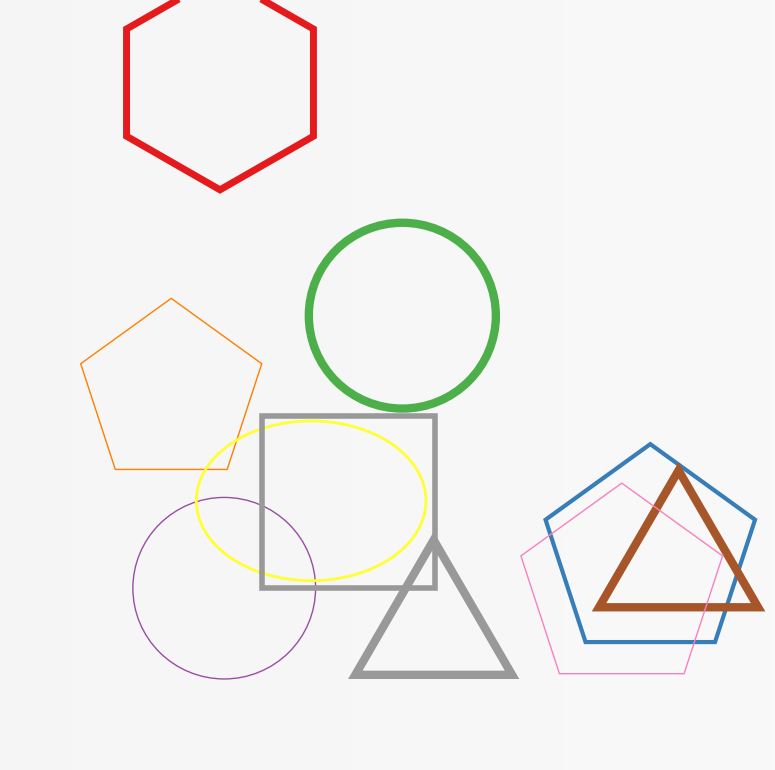[{"shape": "hexagon", "thickness": 2.5, "radius": 0.7, "center": [0.284, 0.893]}, {"shape": "pentagon", "thickness": 1.5, "radius": 0.71, "center": [0.839, 0.281]}, {"shape": "circle", "thickness": 3, "radius": 0.6, "center": [0.519, 0.59]}, {"shape": "circle", "thickness": 0.5, "radius": 0.59, "center": [0.289, 0.236]}, {"shape": "pentagon", "thickness": 0.5, "radius": 0.61, "center": [0.221, 0.49]}, {"shape": "oval", "thickness": 1, "radius": 0.74, "center": [0.401, 0.35]}, {"shape": "triangle", "thickness": 3, "radius": 0.59, "center": [0.876, 0.271]}, {"shape": "pentagon", "thickness": 0.5, "radius": 0.68, "center": [0.802, 0.236]}, {"shape": "square", "thickness": 2, "radius": 0.56, "center": [0.45, 0.348]}, {"shape": "triangle", "thickness": 3, "radius": 0.58, "center": [0.56, 0.182]}]